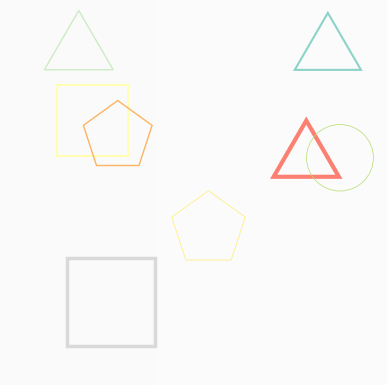[{"shape": "triangle", "thickness": 1.5, "radius": 0.49, "center": [0.846, 0.868]}, {"shape": "square", "thickness": 1.5, "radius": 0.46, "center": [0.238, 0.687]}, {"shape": "triangle", "thickness": 3, "radius": 0.49, "center": [0.79, 0.589]}, {"shape": "pentagon", "thickness": 1, "radius": 0.47, "center": [0.304, 0.646]}, {"shape": "circle", "thickness": 0.5, "radius": 0.43, "center": [0.877, 0.59]}, {"shape": "square", "thickness": 2.5, "radius": 0.57, "center": [0.286, 0.215]}, {"shape": "triangle", "thickness": 1, "radius": 0.51, "center": [0.203, 0.87]}, {"shape": "pentagon", "thickness": 0.5, "radius": 0.5, "center": [0.538, 0.405]}]